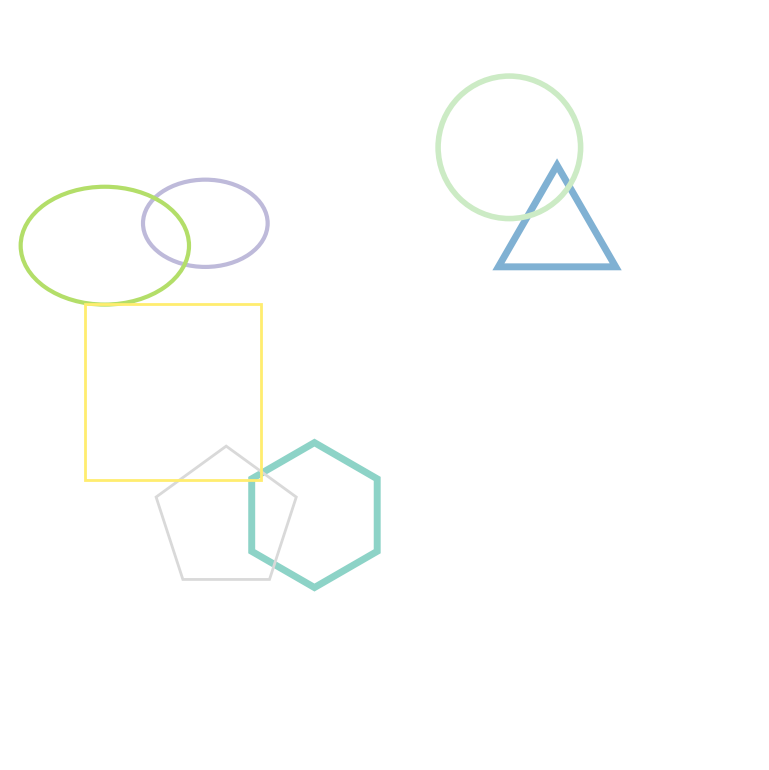[{"shape": "hexagon", "thickness": 2.5, "radius": 0.47, "center": [0.408, 0.331]}, {"shape": "oval", "thickness": 1.5, "radius": 0.4, "center": [0.267, 0.71]}, {"shape": "triangle", "thickness": 2.5, "radius": 0.44, "center": [0.723, 0.697]}, {"shape": "oval", "thickness": 1.5, "radius": 0.55, "center": [0.136, 0.681]}, {"shape": "pentagon", "thickness": 1, "radius": 0.48, "center": [0.294, 0.325]}, {"shape": "circle", "thickness": 2, "radius": 0.46, "center": [0.661, 0.809]}, {"shape": "square", "thickness": 1, "radius": 0.57, "center": [0.225, 0.491]}]